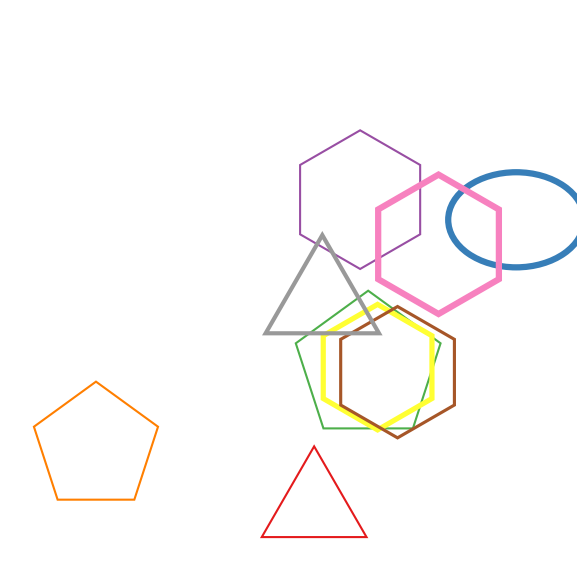[{"shape": "triangle", "thickness": 1, "radius": 0.52, "center": [0.544, 0.121]}, {"shape": "oval", "thickness": 3, "radius": 0.59, "center": [0.894, 0.619]}, {"shape": "pentagon", "thickness": 1, "radius": 0.66, "center": [0.638, 0.364]}, {"shape": "hexagon", "thickness": 1, "radius": 0.6, "center": [0.624, 0.653]}, {"shape": "pentagon", "thickness": 1, "radius": 0.56, "center": [0.166, 0.225]}, {"shape": "hexagon", "thickness": 2.5, "radius": 0.54, "center": [0.654, 0.363]}, {"shape": "hexagon", "thickness": 1.5, "radius": 0.57, "center": [0.688, 0.355]}, {"shape": "hexagon", "thickness": 3, "radius": 0.6, "center": [0.759, 0.576]}, {"shape": "triangle", "thickness": 2, "radius": 0.57, "center": [0.558, 0.479]}]